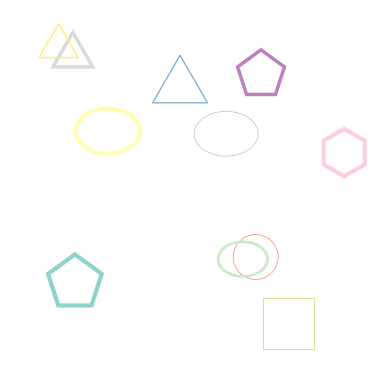[{"shape": "pentagon", "thickness": 3, "radius": 0.37, "center": [0.195, 0.266]}, {"shape": "oval", "thickness": 3, "radius": 0.42, "center": [0.28, 0.66]}, {"shape": "oval", "thickness": 0.5, "radius": 0.42, "center": [0.587, 0.653]}, {"shape": "circle", "thickness": 0.5, "radius": 0.29, "center": [0.664, 0.332]}, {"shape": "triangle", "thickness": 1, "radius": 0.41, "center": [0.468, 0.774]}, {"shape": "square", "thickness": 0.5, "radius": 0.33, "center": [0.75, 0.16]}, {"shape": "hexagon", "thickness": 3, "radius": 0.31, "center": [0.894, 0.604]}, {"shape": "triangle", "thickness": 2.5, "radius": 0.3, "center": [0.189, 0.856]}, {"shape": "pentagon", "thickness": 2.5, "radius": 0.32, "center": [0.678, 0.806]}, {"shape": "oval", "thickness": 2, "radius": 0.32, "center": [0.631, 0.327]}, {"shape": "triangle", "thickness": 1, "radius": 0.29, "center": [0.152, 0.88]}]